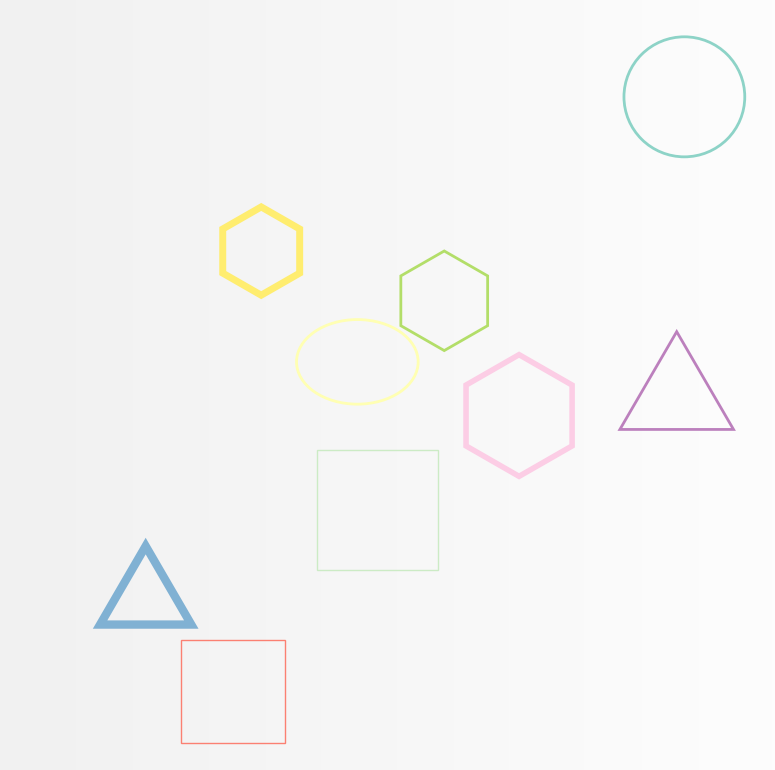[{"shape": "circle", "thickness": 1, "radius": 0.39, "center": [0.883, 0.874]}, {"shape": "oval", "thickness": 1, "radius": 0.39, "center": [0.461, 0.53]}, {"shape": "square", "thickness": 0.5, "radius": 0.33, "center": [0.301, 0.102]}, {"shape": "triangle", "thickness": 3, "radius": 0.34, "center": [0.188, 0.223]}, {"shape": "hexagon", "thickness": 1, "radius": 0.32, "center": [0.573, 0.609]}, {"shape": "hexagon", "thickness": 2, "radius": 0.4, "center": [0.67, 0.46]}, {"shape": "triangle", "thickness": 1, "radius": 0.42, "center": [0.873, 0.485]}, {"shape": "square", "thickness": 0.5, "radius": 0.39, "center": [0.487, 0.338]}, {"shape": "hexagon", "thickness": 2.5, "radius": 0.29, "center": [0.337, 0.674]}]